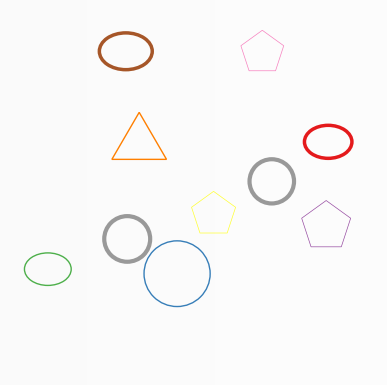[{"shape": "oval", "thickness": 2.5, "radius": 0.31, "center": [0.847, 0.632]}, {"shape": "circle", "thickness": 1, "radius": 0.43, "center": [0.457, 0.289]}, {"shape": "oval", "thickness": 1, "radius": 0.3, "center": [0.123, 0.301]}, {"shape": "pentagon", "thickness": 0.5, "radius": 0.33, "center": [0.842, 0.413]}, {"shape": "triangle", "thickness": 1, "radius": 0.41, "center": [0.359, 0.627]}, {"shape": "pentagon", "thickness": 0.5, "radius": 0.3, "center": [0.551, 0.443]}, {"shape": "oval", "thickness": 2.5, "radius": 0.34, "center": [0.325, 0.867]}, {"shape": "pentagon", "thickness": 0.5, "radius": 0.29, "center": [0.677, 0.863]}, {"shape": "circle", "thickness": 3, "radius": 0.29, "center": [0.701, 0.529]}, {"shape": "circle", "thickness": 3, "radius": 0.3, "center": [0.328, 0.379]}]